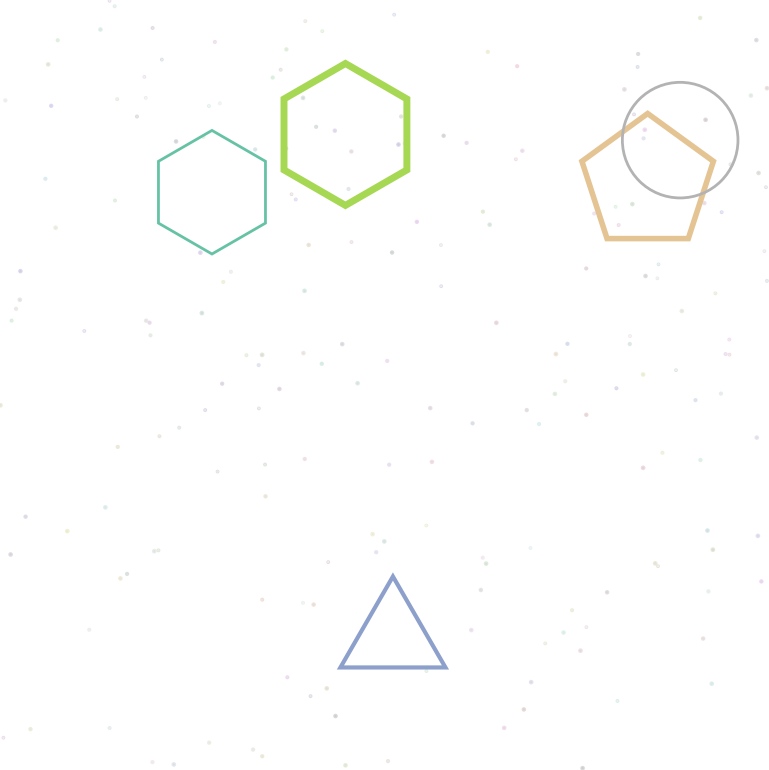[{"shape": "hexagon", "thickness": 1, "radius": 0.4, "center": [0.275, 0.75]}, {"shape": "triangle", "thickness": 1.5, "radius": 0.39, "center": [0.51, 0.173]}, {"shape": "hexagon", "thickness": 2.5, "radius": 0.46, "center": [0.449, 0.825]}, {"shape": "pentagon", "thickness": 2, "radius": 0.45, "center": [0.841, 0.763]}, {"shape": "circle", "thickness": 1, "radius": 0.38, "center": [0.883, 0.818]}]